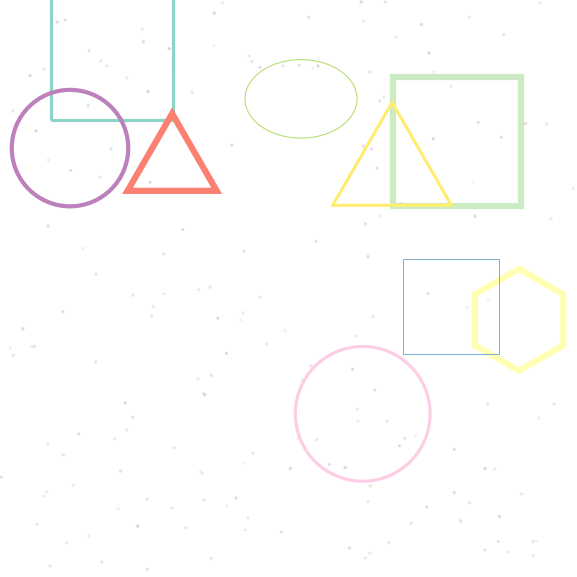[{"shape": "square", "thickness": 1.5, "radius": 0.53, "center": [0.194, 0.897]}, {"shape": "hexagon", "thickness": 3, "radius": 0.44, "center": [0.899, 0.445]}, {"shape": "triangle", "thickness": 3, "radius": 0.45, "center": [0.298, 0.713]}, {"shape": "square", "thickness": 0.5, "radius": 0.41, "center": [0.781, 0.469]}, {"shape": "oval", "thickness": 0.5, "radius": 0.49, "center": [0.521, 0.828]}, {"shape": "circle", "thickness": 1.5, "radius": 0.58, "center": [0.628, 0.283]}, {"shape": "circle", "thickness": 2, "radius": 0.5, "center": [0.121, 0.743]}, {"shape": "square", "thickness": 3, "radius": 0.56, "center": [0.792, 0.754]}, {"shape": "triangle", "thickness": 1.5, "radius": 0.59, "center": [0.679, 0.703]}]